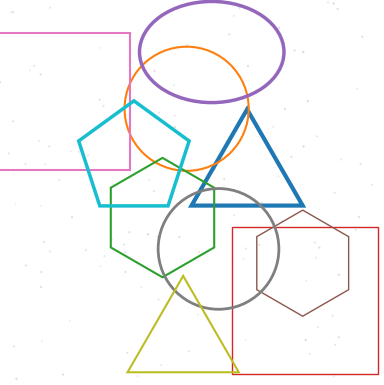[{"shape": "triangle", "thickness": 3, "radius": 0.83, "center": [0.642, 0.549]}, {"shape": "circle", "thickness": 1.5, "radius": 0.81, "center": [0.485, 0.717]}, {"shape": "hexagon", "thickness": 1.5, "radius": 0.78, "center": [0.422, 0.435]}, {"shape": "square", "thickness": 1, "radius": 0.95, "center": [0.792, 0.22]}, {"shape": "oval", "thickness": 2.5, "radius": 0.94, "center": [0.55, 0.865]}, {"shape": "hexagon", "thickness": 1, "radius": 0.69, "center": [0.786, 0.316]}, {"shape": "square", "thickness": 1.5, "radius": 0.89, "center": [0.16, 0.736]}, {"shape": "circle", "thickness": 2, "radius": 0.78, "center": [0.568, 0.353]}, {"shape": "triangle", "thickness": 1.5, "radius": 0.83, "center": [0.476, 0.117]}, {"shape": "pentagon", "thickness": 2.5, "radius": 0.75, "center": [0.348, 0.587]}]